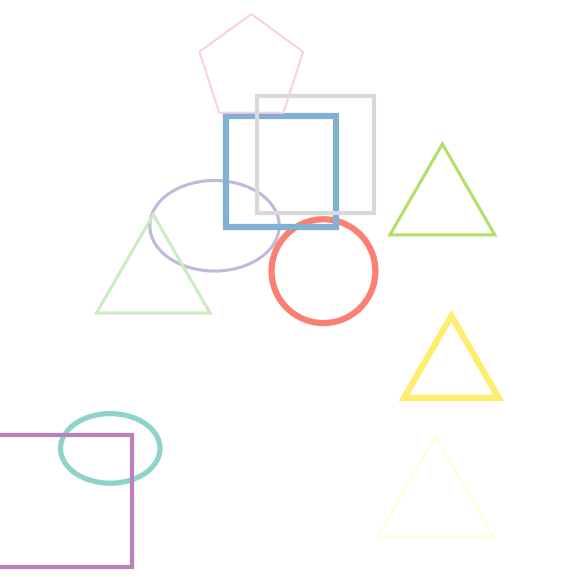[{"shape": "oval", "thickness": 2.5, "radius": 0.43, "center": [0.191, 0.223]}, {"shape": "triangle", "thickness": 0.5, "radius": 0.58, "center": [0.754, 0.127]}, {"shape": "oval", "thickness": 1.5, "radius": 0.56, "center": [0.371, 0.608]}, {"shape": "circle", "thickness": 3, "radius": 0.45, "center": [0.56, 0.53]}, {"shape": "square", "thickness": 3, "radius": 0.48, "center": [0.487, 0.702]}, {"shape": "triangle", "thickness": 1.5, "radius": 0.52, "center": [0.766, 0.645]}, {"shape": "pentagon", "thickness": 1, "radius": 0.47, "center": [0.435, 0.88]}, {"shape": "square", "thickness": 2, "radius": 0.51, "center": [0.546, 0.732]}, {"shape": "square", "thickness": 2, "radius": 0.57, "center": [0.113, 0.132]}, {"shape": "triangle", "thickness": 1.5, "radius": 0.57, "center": [0.265, 0.514]}, {"shape": "triangle", "thickness": 3, "radius": 0.47, "center": [0.782, 0.357]}]